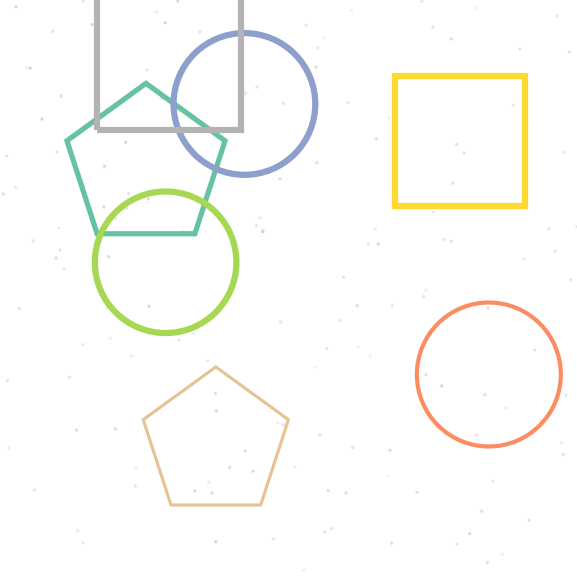[{"shape": "pentagon", "thickness": 2.5, "radius": 0.72, "center": [0.253, 0.711]}, {"shape": "circle", "thickness": 2, "radius": 0.62, "center": [0.847, 0.351]}, {"shape": "circle", "thickness": 3, "radius": 0.61, "center": [0.423, 0.819]}, {"shape": "circle", "thickness": 3, "radius": 0.61, "center": [0.287, 0.545]}, {"shape": "square", "thickness": 3, "radius": 0.56, "center": [0.796, 0.754]}, {"shape": "pentagon", "thickness": 1.5, "radius": 0.66, "center": [0.374, 0.232]}, {"shape": "square", "thickness": 3, "radius": 0.63, "center": [0.293, 0.899]}]